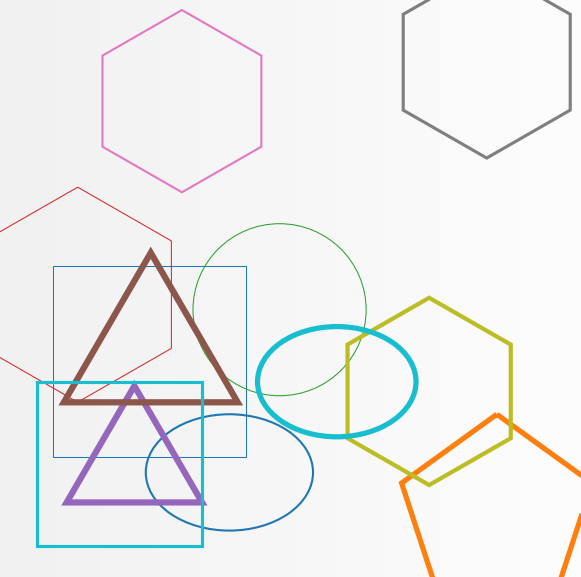[{"shape": "square", "thickness": 0.5, "radius": 0.83, "center": [0.257, 0.373]}, {"shape": "oval", "thickness": 1, "radius": 0.72, "center": [0.395, 0.181]}, {"shape": "pentagon", "thickness": 2.5, "radius": 0.86, "center": [0.855, 0.109]}, {"shape": "circle", "thickness": 0.5, "radius": 0.74, "center": [0.481, 0.463]}, {"shape": "hexagon", "thickness": 0.5, "radius": 0.93, "center": [0.134, 0.489]}, {"shape": "triangle", "thickness": 3, "radius": 0.67, "center": [0.231, 0.196]}, {"shape": "triangle", "thickness": 3, "radius": 0.86, "center": [0.259, 0.389]}, {"shape": "hexagon", "thickness": 1, "radius": 0.79, "center": [0.313, 0.824]}, {"shape": "hexagon", "thickness": 1.5, "radius": 0.83, "center": [0.837, 0.891]}, {"shape": "hexagon", "thickness": 2, "radius": 0.81, "center": [0.738, 0.321]}, {"shape": "oval", "thickness": 2.5, "radius": 0.68, "center": [0.579, 0.338]}, {"shape": "square", "thickness": 1.5, "radius": 0.71, "center": [0.205, 0.196]}]